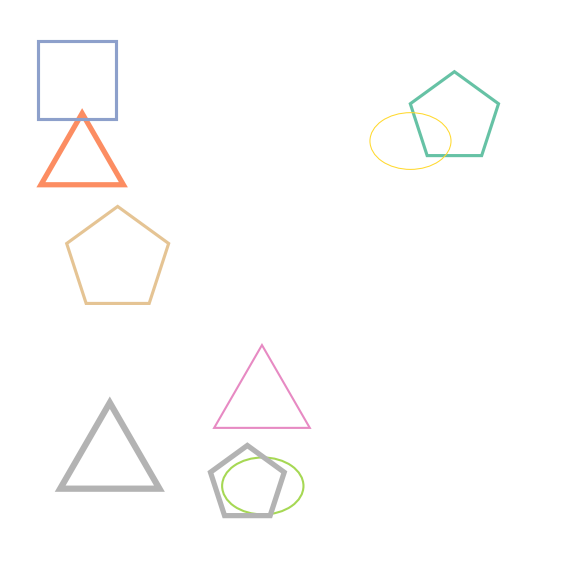[{"shape": "pentagon", "thickness": 1.5, "radius": 0.4, "center": [0.787, 0.795]}, {"shape": "triangle", "thickness": 2.5, "radius": 0.41, "center": [0.142, 0.72]}, {"shape": "square", "thickness": 1.5, "radius": 0.34, "center": [0.133, 0.861]}, {"shape": "triangle", "thickness": 1, "radius": 0.48, "center": [0.454, 0.306]}, {"shape": "oval", "thickness": 1, "radius": 0.35, "center": [0.455, 0.158]}, {"shape": "oval", "thickness": 0.5, "radius": 0.35, "center": [0.711, 0.755]}, {"shape": "pentagon", "thickness": 1.5, "radius": 0.46, "center": [0.204, 0.549]}, {"shape": "pentagon", "thickness": 2.5, "radius": 0.34, "center": [0.428, 0.161]}, {"shape": "triangle", "thickness": 3, "radius": 0.5, "center": [0.19, 0.203]}]